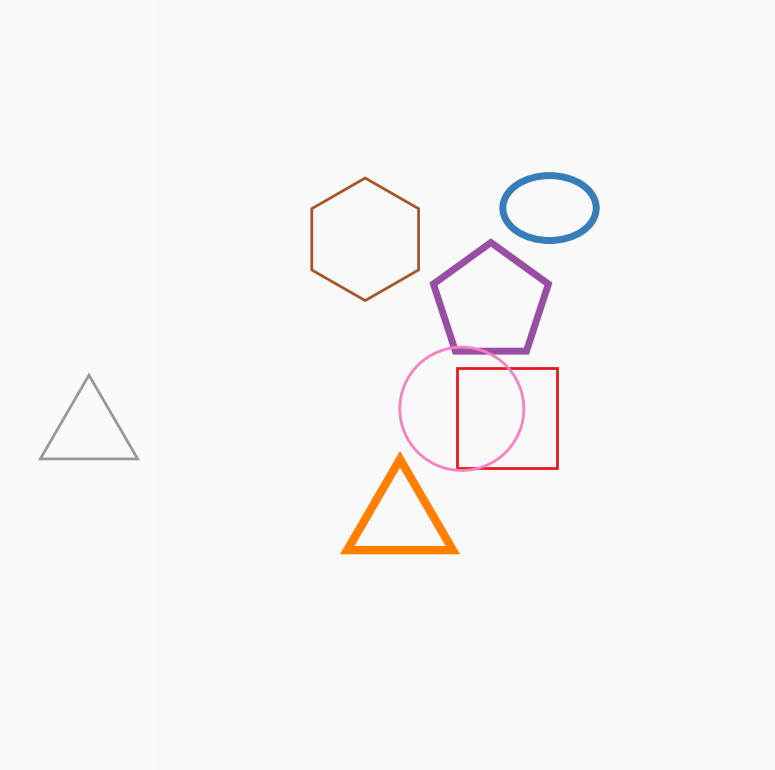[{"shape": "square", "thickness": 1, "radius": 0.32, "center": [0.654, 0.458]}, {"shape": "oval", "thickness": 2.5, "radius": 0.3, "center": [0.709, 0.73]}, {"shape": "pentagon", "thickness": 2.5, "radius": 0.39, "center": [0.633, 0.607]}, {"shape": "triangle", "thickness": 3, "radius": 0.39, "center": [0.516, 0.325]}, {"shape": "hexagon", "thickness": 1, "radius": 0.4, "center": [0.471, 0.689]}, {"shape": "circle", "thickness": 1, "radius": 0.4, "center": [0.596, 0.469]}, {"shape": "triangle", "thickness": 1, "radius": 0.36, "center": [0.115, 0.44]}]